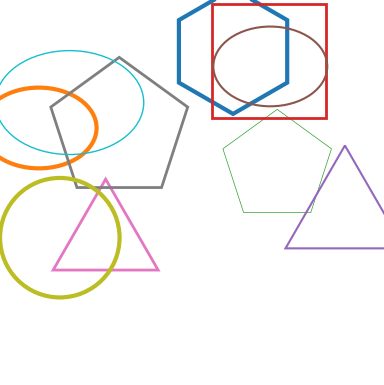[{"shape": "hexagon", "thickness": 3, "radius": 0.81, "center": [0.605, 0.867]}, {"shape": "oval", "thickness": 3, "radius": 0.75, "center": [0.101, 0.668]}, {"shape": "pentagon", "thickness": 0.5, "radius": 0.74, "center": [0.72, 0.568]}, {"shape": "square", "thickness": 2, "radius": 0.74, "center": [0.699, 0.841]}, {"shape": "triangle", "thickness": 1.5, "radius": 0.89, "center": [0.896, 0.444]}, {"shape": "oval", "thickness": 1.5, "radius": 0.74, "center": [0.702, 0.827]}, {"shape": "triangle", "thickness": 2, "radius": 0.79, "center": [0.274, 0.377]}, {"shape": "pentagon", "thickness": 2, "radius": 0.93, "center": [0.31, 0.664]}, {"shape": "circle", "thickness": 3, "radius": 0.78, "center": [0.155, 0.383]}, {"shape": "oval", "thickness": 1, "radius": 0.96, "center": [0.181, 0.734]}]